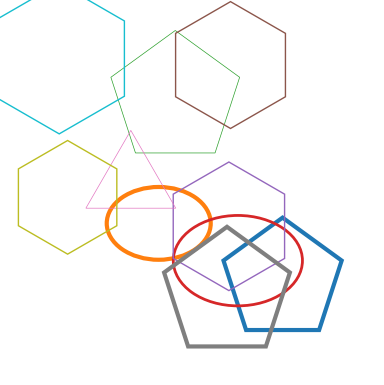[{"shape": "pentagon", "thickness": 3, "radius": 0.81, "center": [0.734, 0.273]}, {"shape": "oval", "thickness": 3, "radius": 0.68, "center": [0.412, 0.42]}, {"shape": "pentagon", "thickness": 0.5, "radius": 0.88, "center": [0.455, 0.745]}, {"shape": "oval", "thickness": 2, "radius": 0.84, "center": [0.618, 0.323]}, {"shape": "hexagon", "thickness": 1, "radius": 0.83, "center": [0.595, 0.412]}, {"shape": "hexagon", "thickness": 1, "radius": 0.82, "center": [0.599, 0.831]}, {"shape": "triangle", "thickness": 0.5, "radius": 0.67, "center": [0.34, 0.527]}, {"shape": "pentagon", "thickness": 3, "radius": 0.86, "center": [0.59, 0.239]}, {"shape": "hexagon", "thickness": 1, "radius": 0.74, "center": [0.176, 0.487]}, {"shape": "hexagon", "thickness": 1, "radius": 0.98, "center": [0.154, 0.848]}]